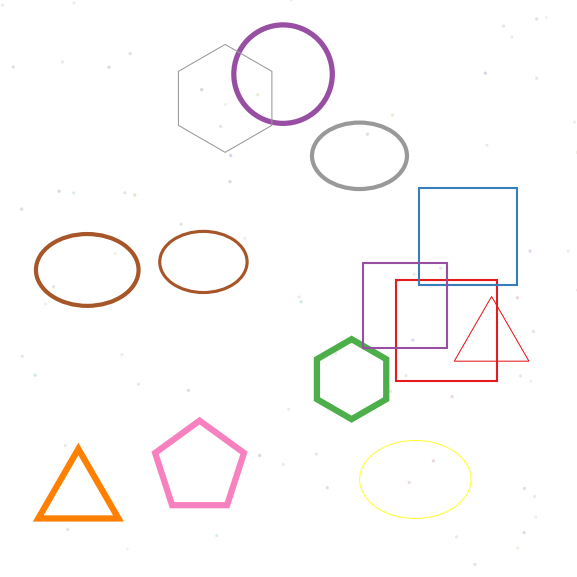[{"shape": "square", "thickness": 1, "radius": 0.44, "center": [0.772, 0.427]}, {"shape": "triangle", "thickness": 0.5, "radius": 0.37, "center": [0.851, 0.411]}, {"shape": "square", "thickness": 1, "radius": 0.42, "center": [0.811, 0.59]}, {"shape": "hexagon", "thickness": 3, "radius": 0.35, "center": [0.609, 0.343]}, {"shape": "circle", "thickness": 2.5, "radius": 0.43, "center": [0.49, 0.871]}, {"shape": "square", "thickness": 1, "radius": 0.37, "center": [0.701, 0.47]}, {"shape": "triangle", "thickness": 3, "radius": 0.4, "center": [0.136, 0.141]}, {"shape": "oval", "thickness": 0.5, "radius": 0.48, "center": [0.719, 0.169]}, {"shape": "oval", "thickness": 2, "radius": 0.44, "center": [0.151, 0.532]}, {"shape": "oval", "thickness": 1.5, "radius": 0.38, "center": [0.352, 0.546]}, {"shape": "pentagon", "thickness": 3, "radius": 0.4, "center": [0.346, 0.19]}, {"shape": "hexagon", "thickness": 0.5, "radius": 0.47, "center": [0.39, 0.829]}, {"shape": "oval", "thickness": 2, "radius": 0.41, "center": [0.622, 0.729]}]